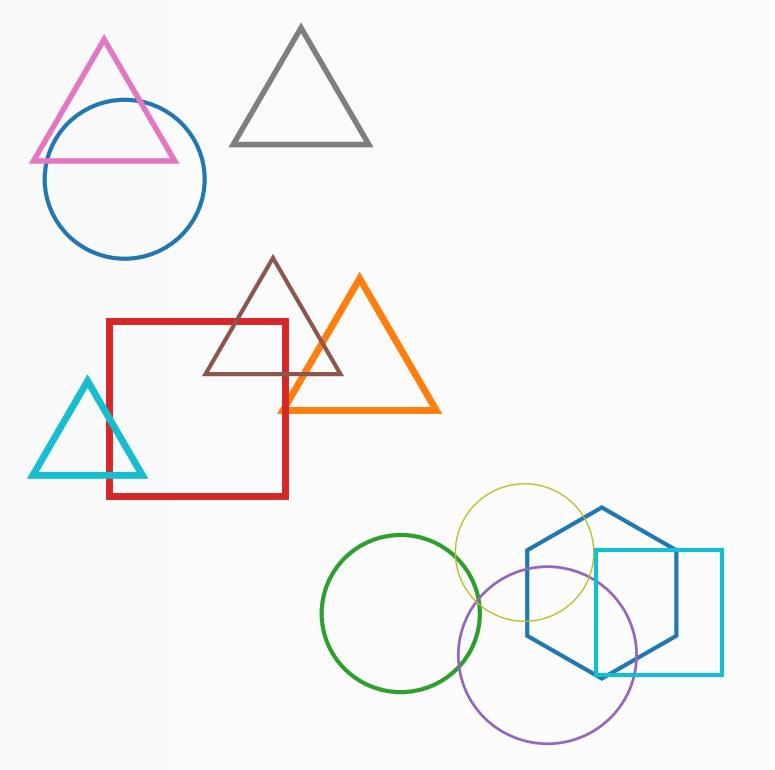[{"shape": "hexagon", "thickness": 1.5, "radius": 0.56, "center": [0.777, 0.23]}, {"shape": "circle", "thickness": 1.5, "radius": 0.52, "center": [0.161, 0.767]}, {"shape": "triangle", "thickness": 2.5, "radius": 0.57, "center": [0.464, 0.524]}, {"shape": "circle", "thickness": 1.5, "radius": 0.51, "center": [0.517, 0.203]}, {"shape": "square", "thickness": 2.5, "radius": 0.57, "center": [0.254, 0.47]}, {"shape": "circle", "thickness": 1, "radius": 0.58, "center": [0.706, 0.149]}, {"shape": "triangle", "thickness": 1.5, "radius": 0.5, "center": [0.352, 0.564]}, {"shape": "triangle", "thickness": 2, "radius": 0.53, "center": [0.134, 0.844]}, {"shape": "triangle", "thickness": 2, "radius": 0.51, "center": [0.388, 0.863]}, {"shape": "circle", "thickness": 0.5, "radius": 0.45, "center": [0.677, 0.282]}, {"shape": "square", "thickness": 1.5, "radius": 0.41, "center": [0.85, 0.204]}, {"shape": "triangle", "thickness": 2.5, "radius": 0.41, "center": [0.113, 0.424]}]